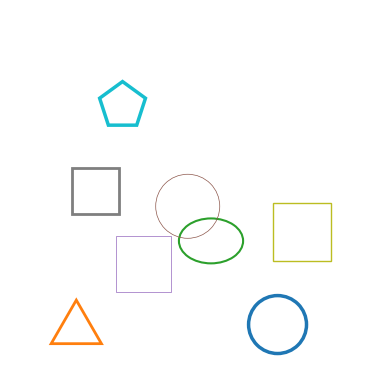[{"shape": "circle", "thickness": 2.5, "radius": 0.38, "center": [0.721, 0.157]}, {"shape": "triangle", "thickness": 2, "radius": 0.38, "center": [0.198, 0.145]}, {"shape": "oval", "thickness": 1.5, "radius": 0.42, "center": [0.548, 0.374]}, {"shape": "square", "thickness": 0.5, "radius": 0.36, "center": [0.373, 0.315]}, {"shape": "circle", "thickness": 0.5, "radius": 0.42, "center": [0.488, 0.464]}, {"shape": "square", "thickness": 2, "radius": 0.3, "center": [0.248, 0.504]}, {"shape": "square", "thickness": 1, "radius": 0.38, "center": [0.785, 0.397]}, {"shape": "pentagon", "thickness": 2.5, "radius": 0.31, "center": [0.318, 0.726]}]